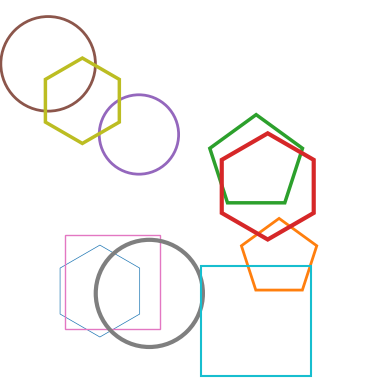[{"shape": "hexagon", "thickness": 0.5, "radius": 0.6, "center": [0.259, 0.244]}, {"shape": "pentagon", "thickness": 2, "radius": 0.51, "center": [0.725, 0.33]}, {"shape": "pentagon", "thickness": 2.5, "radius": 0.63, "center": [0.665, 0.576]}, {"shape": "hexagon", "thickness": 3, "radius": 0.69, "center": [0.695, 0.516]}, {"shape": "circle", "thickness": 2, "radius": 0.52, "center": [0.361, 0.651]}, {"shape": "circle", "thickness": 2, "radius": 0.61, "center": [0.125, 0.834]}, {"shape": "square", "thickness": 1, "radius": 0.62, "center": [0.293, 0.268]}, {"shape": "circle", "thickness": 3, "radius": 0.7, "center": [0.388, 0.238]}, {"shape": "hexagon", "thickness": 2.5, "radius": 0.55, "center": [0.214, 0.738]}, {"shape": "square", "thickness": 1.5, "radius": 0.71, "center": [0.665, 0.167]}]